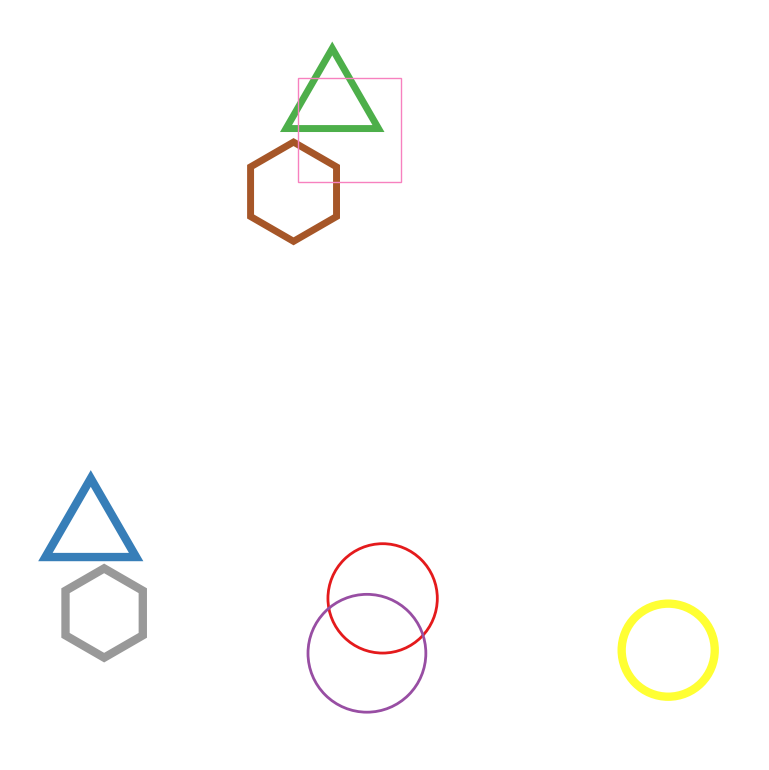[{"shape": "circle", "thickness": 1, "radius": 0.36, "center": [0.497, 0.223]}, {"shape": "triangle", "thickness": 3, "radius": 0.34, "center": [0.118, 0.311]}, {"shape": "triangle", "thickness": 2.5, "radius": 0.35, "center": [0.431, 0.868]}, {"shape": "circle", "thickness": 1, "radius": 0.38, "center": [0.477, 0.152]}, {"shape": "circle", "thickness": 3, "radius": 0.3, "center": [0.868, 0.156]}, {"shape": "hexagon", "thickness": 2.5, "radius": 0.32, "center": [0.381, 0.751]}, {"shape": "square", "thickness": 0.5, "radius": 0.34, "center": [0.454, 0.832]}, {"shape": "hexagon", "thickness": 3, "radius": 0.29, "center": [0.135, 0.204]}]